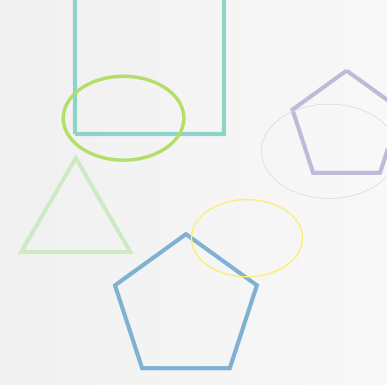[{"shape": "square", "thickness": 3, "radius": 0.96, "center": [0.385, 0.843]}, {"shape": "pentagon", "thickness": 3, "radius": 0.73, "center": [0.894, 0.67]}, {"shape": "pentagon", "thickness": 3, "radius": 0.96, "center": [0.48, 0.199]}, {"shape": "oval", "thickness": 2.5, "radius": 0.78, "center": [0.319, 0.693]}, {"shape": "oval", "thickness": 0.5, "radius": 0.87, "center": [0.849, 0.607]}, {"shape": "triangle", "thickness": 3, "radius": 0.81, "center": [0.196, 0.427]}, {"shape": "oval", "thickness": 1, "radius": 0.72, "center": [0.638, 0.381]}]